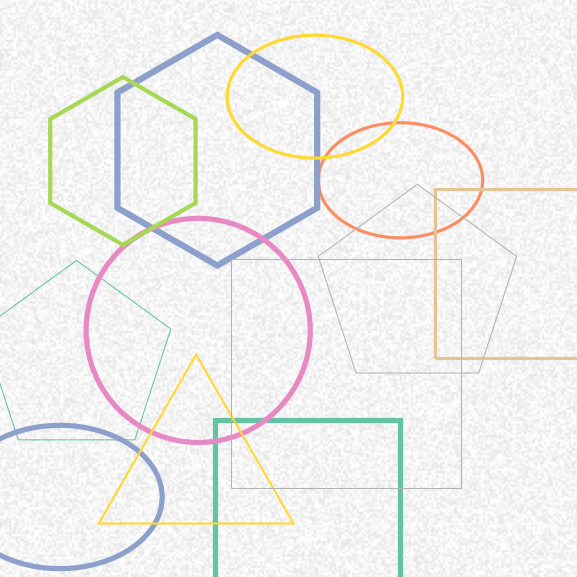[{"shape": "square", "thickness": 2.5, "radius": 0.8, "center": [0.533, 0.112]}, {"shape": "pentagon", "thickness": 0.5, "radius": 0.86, "center": [0.133, 0.376]}, {"shape": "oval", "thickness": 1.5, "radius": 0.71, "center": [0.693, 0.687]}, {"shape": "hexagon", "thickness": 3, "radius": 1.0, "center": [0.376, 0.739]}, {"shape": "oval", "thickness": 2.5, "radius": 0.89, "center": [0.104, 0.139]}, {"shape": "circle", "thickness": 2.5, "radius": 0.97, "center": [0.343, 0.427]}, {"shape": "hexagon", "thickness": 2, "radius": 0.73, "center": [0.213, 0.72]}, {"shape": "triangle", "thickness": 1, "radius": 0.97, "center": [0.34, 0.19]}, {"shape": "oval", "thickness": 1.5, "radius": 0.76, "center": [0.545, 0.832]}, {"shape": "square", "thickness": 1.5, "radius": 0.73, "center": [0.9, 0.525]}, {"shape": "pentagon", "thickness": 0.5, "radius": 0.9, "center": [0.723, 0.499]}, {"shape": "square", "thickness": 0.5, "radius": 0.99, "center": [0.599, 0.353]}]